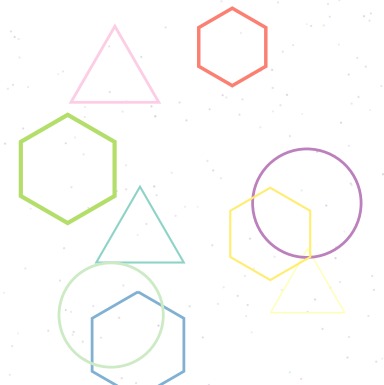[{"shape": "triangle", "thickness": 1.5, "radius": 0.66, "center": [0.364, 0.384]}, {"shape": "triangle", "thickness": 1, "radius": 0.56, "center": [0.799, 0.243]}, {"shape": "hexagon", "thickness": 2.5, "radius": 0.5, "center": [0.603, 0.878]}, {"shape": "hexagon", "thickness": 2, "radius": 0.69, "center": [0.358, 0.104]}, {"shape": "hexagon", "thickness": 3, "radius": 0.7, "center": [0.176, 0.561]}, {"shape": "triangle", "thickness": 2, "radius": 0.66, "center": [0.298, 0.8]}, {"shape": "circle", "thickness": 2, "radius": 0.7, "center": [0.797, 0.472]}, {"shape": "circle", "thickness": 2, "radius": 0.68, "center": [0.289, 0.182]}, {"shape": "hexagon", "thickness": 1.5, "radius": 0.6, "center": [0.702, 0.392]}]